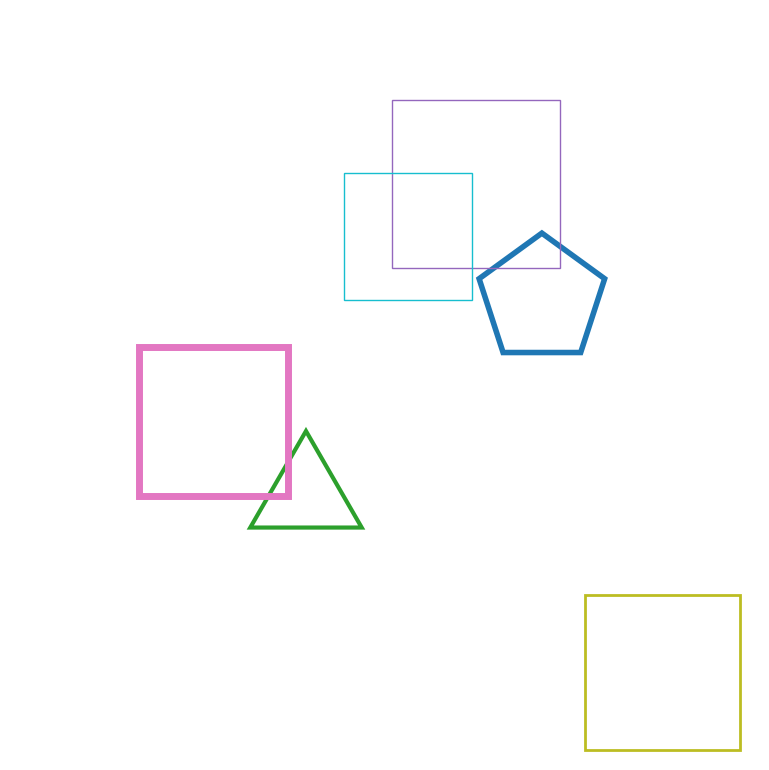[{"shape": "pentagon", "thickness": 2, "radius": 0.43, "center": [0.704, 0.612]}, {"shape": "triangle", "thickness": 1.5, "radius": 0.42, "center": [0.397, 0.357]}, {"shape": "square", "thickness": 0.5, "radius": 0.54, "center": [0.619, 0.761]}, {"shape": "square", "thickness": 2.5, "radius": 0.48, "center": [0.277, 0.453]}, {"shape": "square", "thickness": 1, "radius": 0.5, "center": [0.86, 0.127]}, {"shape": "square", "thickness": 0.5, "radius": 0.41, "center": [0.53, 0.693]}]